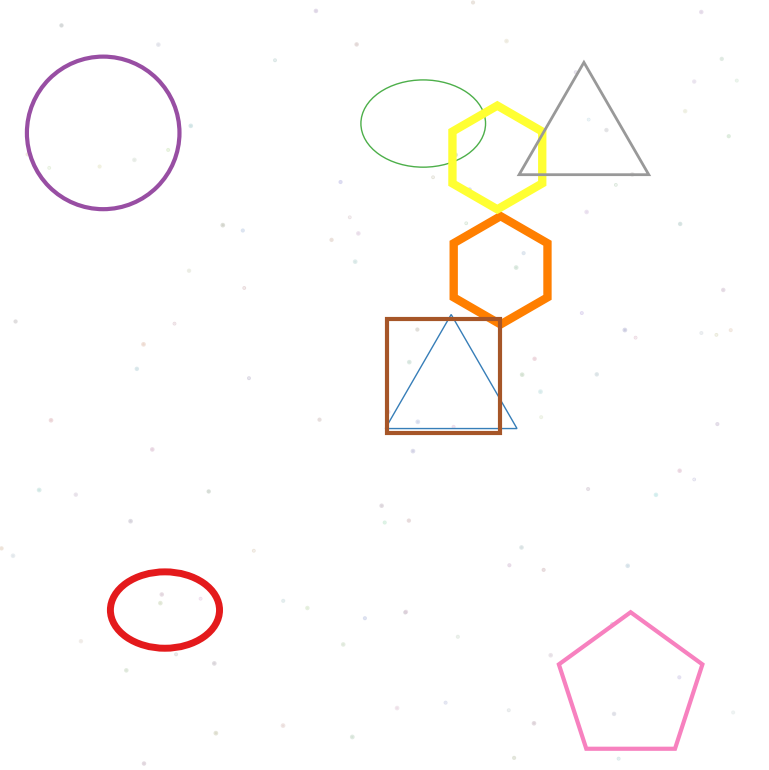[{"shape": "oval", "thickness": 2.5, "radius": 0.35, "center": [0.214, 0.208]}, {"shape": "triangle", "thickness": 0.5, "radius": 0.49, "center": [0.586, 0.493]}, {"shape": "oval", "thickness": 0.5, "radius": 0.4, "center": [0.55, 0.84]}, {"shape": "circle", "thickness": 1.5, "radius": 0.5, "center": [0.134, 0.827]}, {"shape": "hexagon", "thickness": 3, "radius": 0.35, "center": [0.65, 0.649]}, {"shape": "hexagon", "thickness": 3, "radius": 0.34, "center": [0.646, 0.795]}, {"shape": "square", "thickness": 1.5, "radius": 0.37, "center": [0.576, 0.512]}, {"shape": "pentagon", "thickness": 1.5, "radius": 0.49, "center": [0.819, 0.107]}, {"shape": "triangle", "thickness": 1, "radius": 0.49, "center": [0.758, 0.822]}]